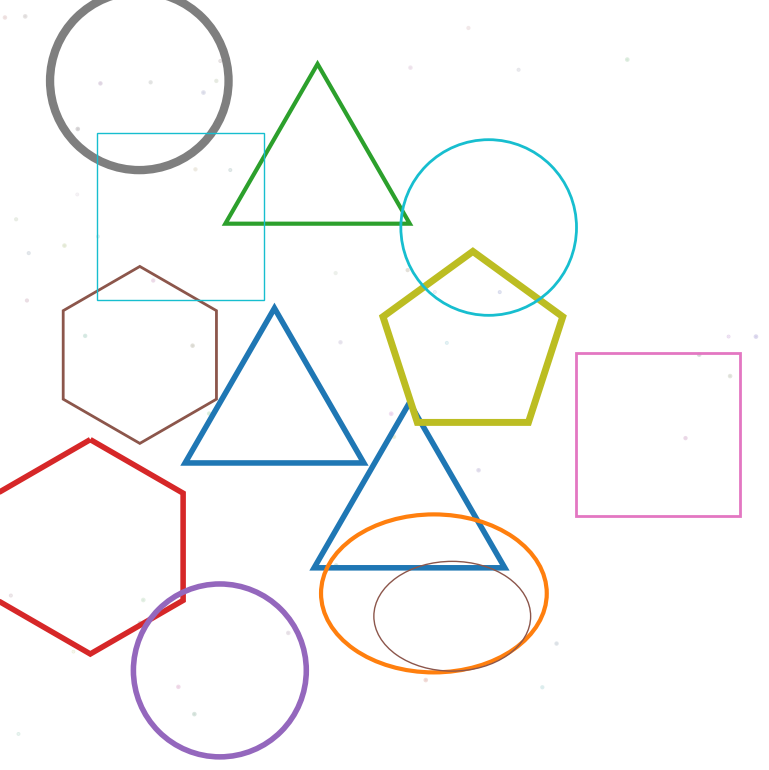[{"shape": "triangle", "thickness": 2, "radius": 0.71, "center": [0.532, 0.334]}, {"shape": "triangle", "thickness": 2, "radius": 0.67, "center": [0.356, 0.466]}, {"shape": "oval", "thickness": 1.5, "radius": 0.73, "center": [0.564, 0.229]}, {"shape": "triangle", "thickness": 1.5, "radius": 0.69, "center": [0.412, 0.779]}, {"shape": "hexagon", "thickness": 2, "radius": 0.7, "center": [0.117, 0.29]}, {"shape": "circle", "thickness": 2, "radius": 0.56, "center": [0.286, 0.129]}, {"shape": "oval", "thickness": 0.5, "radius": 0.51, "center": [0.587, 0.2]}, {"shape": "hexagon", "thickness": 1, "radius": 0.57, "center": [0.182, 0.539]}, {"shape": "square", "thickness": 1, "radius": 0.53, "center": [0.854, 0.436]}, {"shape": "circle", "thickness": 3, "radius": 0.58, "center": [0.181, 0.895]}, {"shape": "pentagon", "thickness": 2.5, "radius": 0.61, "center": [0.614, 0.551]}, {"shape": "square", "thickness": 0.5, "radius": 0.54, "center": [0.234, 0.719]}, {"shape": "circle", "thickness": 1, "radius": 0.57, "center": [0.635, 0.705]}]